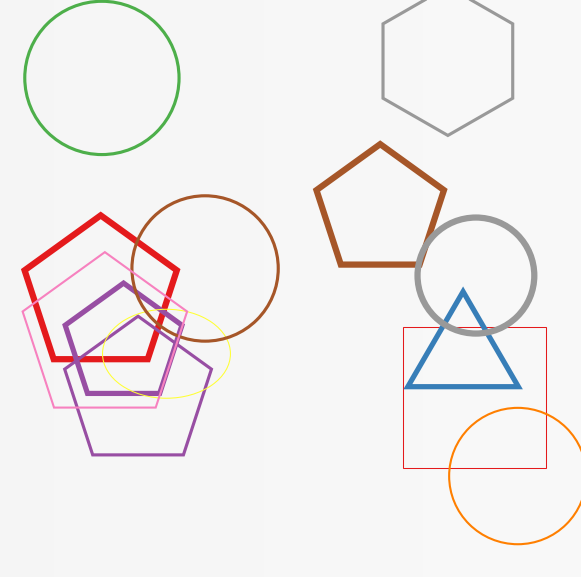[{"shape": "pentagon", "thickness": 3, "radius": 0.69, "center": [0.173, 0.489]}, {"shape": "square", "thickness": 0.5, "radius": 0.61, "center": [0.816, 0.311]}, {"shape": "triangle", "thickness": 2.5, "radius": 0.55, "center": [0.797, 0.384]}, {"shape": "circle", "thickness": 1.5, "radius": 0.66, "center": [0.175, 0.864]}, {"shape": "pentagon", "thickness": 1.5, "radius": 0.66, "center": [0.238, 0.319]}, {"shape": "pentagon", "thickness": 2.5, "radius": 0.53, "center": [0.213, 0.403]}, {"shape": "circle", "thickness": 1, "radius": 0.59, "center": [0.891, 0.175]}, {"shape": "oval", "thickness": 0.5, "radius": 0.55, "center": [0.286, 0.387]}, {"shape": "circle", "thickness": 1.5, "radius": 0.63, "center": [0.353, 0.534]}, {"shape": "pentagon", "thickness": 3, "radius": 0.58, "center": [0.654, 0.634]}, {"shape": "pentagon", "thickness": 1, "radius": 0.74, "center": [0.18, 0.414]}, {"shape": "circle", "thickness": 3, "radius": 0.5, "center": [0.819, 0.522]}, {"shape": "hexagon", "thickness": 1.5, "radius": 0.64, "center": [0.771, 0.893]}]